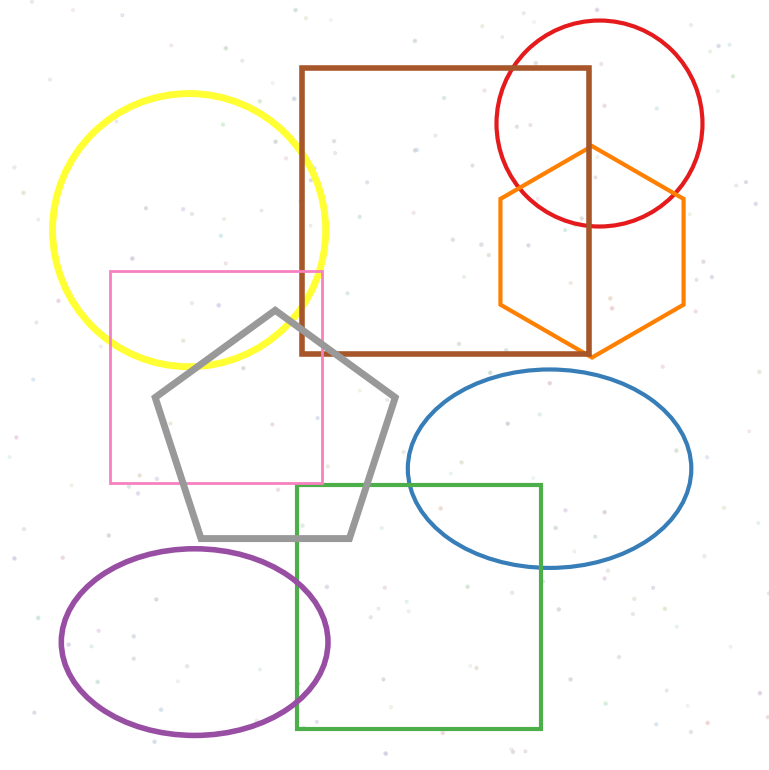[{"shape": "circle", "thickness": 1.5, "radius": 0.67, "center": [0.779, 0.84]}, {"shape": "oval", "thickness": 1.5, "radius": 0.92, "center": [0.714, 0.391]}, {"shape": "square", "thickness": 1.5, "radius": 0.79, "center": [0.544, 0.211]}, {"shape": "oval", "thickness": 2, "radius": 0.87, "center": [0.253, 0.166]}, {"shape": "hexagon", "thickness": 1.5, "radius": 0.69, "center": [0.769, 0.673]}, {"shape": "circle", "thickness": 2.5, "radius": 0.89, "center": [0.246, 0.701]}, {"shape": "square", "thickness": 2, "radius": 0.93, "center": [0.578, 0.726]}, {"shape": "square", "thickness": 1, "radius": 0.69, "center": [0.281, 0.51]}, {"shape": "pentagon", "thickness": 2.5, "radius": 0.82, "center": [0.357, 0.433]}]